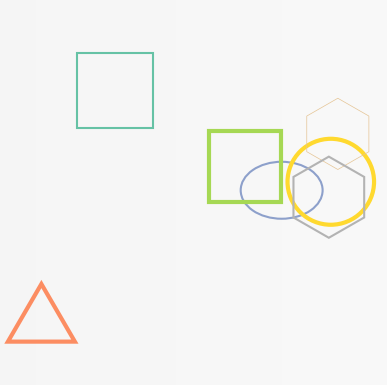[{"shape": "square", "thickness": 1.5, "radius": 0.49, "center": [0.297, 0.766]}, {"shape": "triangle", "thickness": 3, "radius": 0.5, "center": [0.107, 0.163]}, {"shape": "oval", "thickness": 1.5, "radius": 0.53, "center": [0.727, 0.506]}, {"shape": "square", "thickness": 3, "radius": 0.46, "center": [0.633, 0.567]}, {"shape": "circle", "thickness": 3, "radius": 0.56, "center": [0.854, 0.528]}, {"shape": "hexagon", "thickness": 0.5, "radius": 0.46, "center": [0.872, 0.652]}, {"shape": "hexagon", "thickness": 1.5, "radius": 0.53, "center": [0.849, 0.488]}]